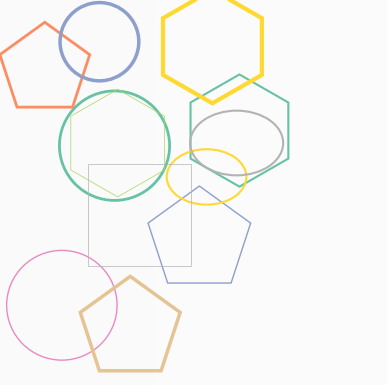[{"shape": "hexagon", "thickness": 1.5, "radius": 0.73, "center": [0.618, 0.661]}, {"shape": "circle", "thickness": 2, "radius": 0.71, "center": [0.296, 0.622]}, {"shape": "pentagon", "thickness": 2, "radius": 0.61, "center": [0.116, 0.82]}, {"shape": "pentagon", "thickness": 1, "radius": 0.7, "center": [0.515, 0.378]}, {"shape": "circle", "thickness": 2.5, "radius": 0.51, "center": [0.257, 0.892]}, {"shape": "circle", "thickness": 1, "radius": 0.71, "center": [0.16, 0.207]}, {"shape": "hexagon", "thickness": 0.5, "radius": 0.7, "center": [0.304, 0.628]}, {"shape": "oval", "thickness": 1.5, "radius": 0.51, "center": [0.533, 0.54]}, {"shape": "hexagon", "thickness": 3, "radius": 0.74, "center": [0.548, 0.879]}, {"shape": "pentagon", "thickness": 2.5, "radius": 0.68, "center": [0.336, 0.147]}, {"shape": "oval", "thickness": 1.5, "radius": 0.6, "center": [0.611, 0.629]}, {"shape": "square", "thickness": 0.5, "radius": 0.66, "center": [0.36, 0.442]}]